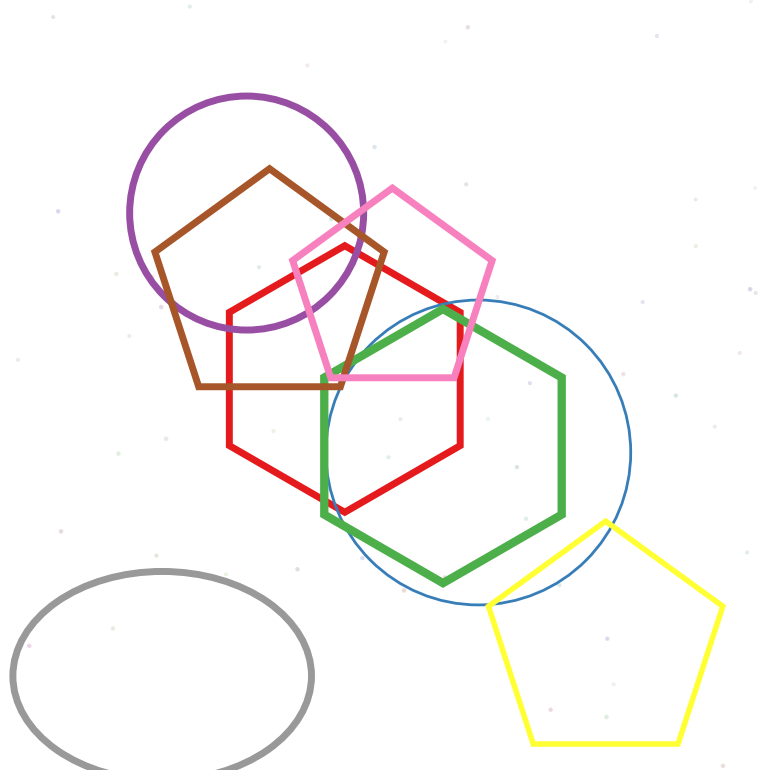[{"shape": "hexagon", "thickness": 2.5, "radius": 0.87, "center": [0.448, 0.508]}, {"shape": "circle", "thickness": 1, "radius": 0.99, "center": [0.621, 0.412]}, {"shape": "hexagon", "thickness": 3, "radius": 0.89, "center": [0.575, 0.421]}, {"shape": "circle", "thickness": 2.5, "radius": 0.76, "center": [0.32, 0.723]}, {"shape": "pentagon", "thickness": 2, "radius": 0.8, "center": [0.787, 0.163]}, {"shape": "pentagon", "thickness": 2.5, "radius": 0.78, "center": [0.35, 0.624]}, {"shape": "pentagon", "thickness": 2.5, "radius": 0.68, "center": [0.51, 0.62]}, {"shape": "oval", "thickness": 2.5, "radius": 0.97, "center": [0.211, 0.122]}]